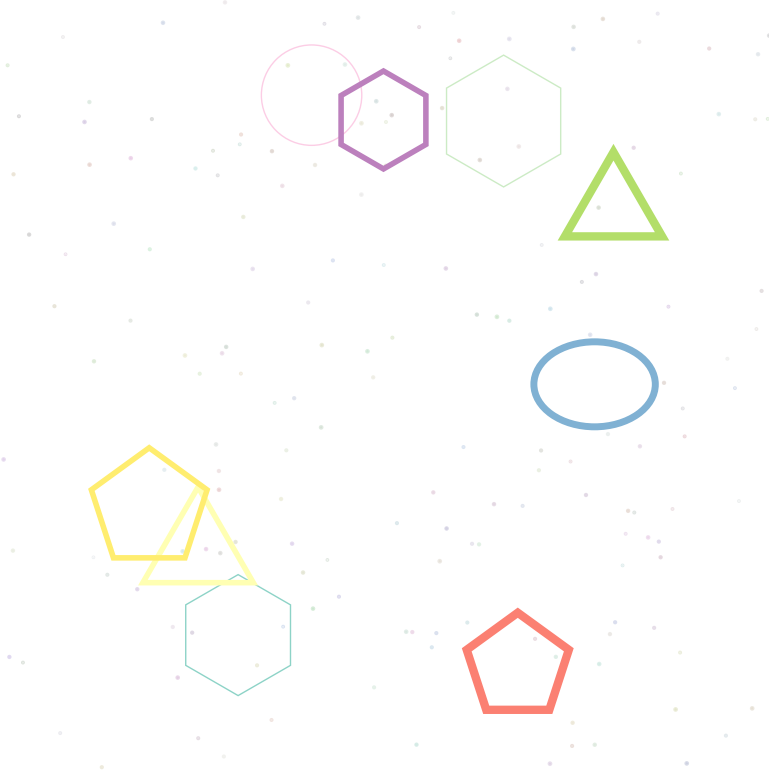[{"shape": "hexagon", "thickness": 0.5, "radius": 0.39, "center": [0.309, 0.175]}, {"shape": "triangle", "thickness": 2, "radius": 0.41, "center": [0.257, 0.285]}, {"shape": "pentagon", "thickness": 3, "radius": 0.35, "center": [0.672, 0.135]}, {"shape": "oval", "thickness": 2.5, "radius": 0.39, "center": [0.772, 0.501]}, {"shape": "triangle", "thickness": 3, "radius": 0.36, "center": [0.797, 0.729]}, {"shape": "circle", "thickness": 0.5, "radius": 0.33, "center": [0.405, 0.876]}, {"shape": "hexagon", "thickness": 2, "radius": 0.32, "center": [0.498, 0.844]}, {"shape": "hexagon", "thickness": 0.5, "radius": 0.43, "center": [0.654, 0.843]}, {"shape": "pentagon", "thickness": 2, "radius": 0.4, "center": [0.194, 0.339]}]